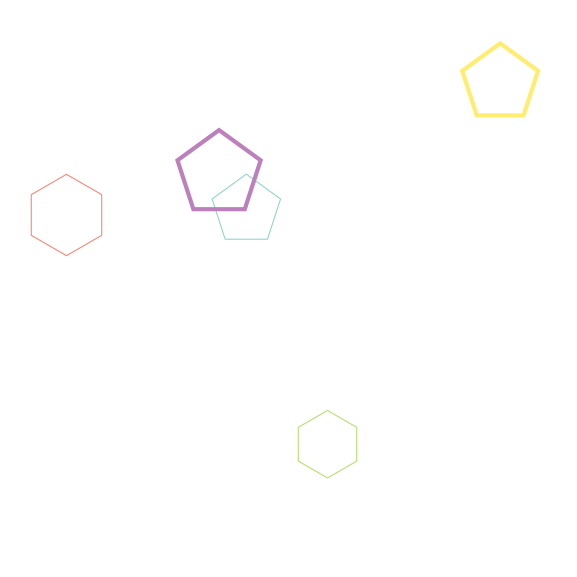[{"shape": "pentagon", "thickness": 0.5, "radius": 0.31, "center": [0.427, 0.635]}, {"shape": "hexagon", "thickness": 0.5, "radius": 0.35, "center": [0.115, 0.627]}, {"shape": "hexagon", "thickness": 0.5, "radius": 0.29, "center": [0.567, 0.23]}, {"shape": "pentagon", "thickness": 2, "radius": 0.38, "center": [0.379, 0.698]}, {"shape": "pentagon", "thickness": 2, "radius": 0.34, "center": [0.866, 0.855]}]